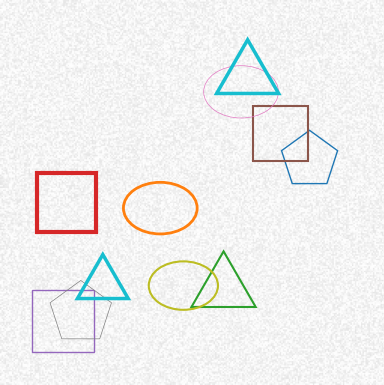[{"shape": "pentagon", "thickness": 1, "radius": 0.38, "center": [0.804, 0.585]}, {"shape": "oval", "thickness": 2, "radius": 0.48, "center": [0.416, 0.459]}, {"shape": "triangle", "thickness": 1.5, "radius": 0.48, "center": [0.581, 0.251]}, {"shape": "square", "thickness": 3, "radius": 0.38, "center": [0.173, 0.474]}, {"shape": "square", "thickness": 1, "radius": 0.4, "center": [0.164, 0.166]}, {"shape": "square", "thickness": 1.5, "radius": 0.36, "center": [0.729, 0.654]}, {"shape": "oval", "thickness": 0.5, "radius": 0.49, "center": [0.626, 0.761]}, {"shape": "pentagon", "thickness": 0.5, "radius": 0.42, "center": [0.21, 0.188]}, {"shape": "oval", "thickness": 1.5, "radius": 0.45, "center": [0.476, 0.258]}, {"shape": "triangle", "thickness": 2.5, "radius": 0.38, "center": [0.267, 0.263]}, {"shape": "triangle", "thickness": 2.5, "radius": 0.46, "center": [0.643, 0.804]}]